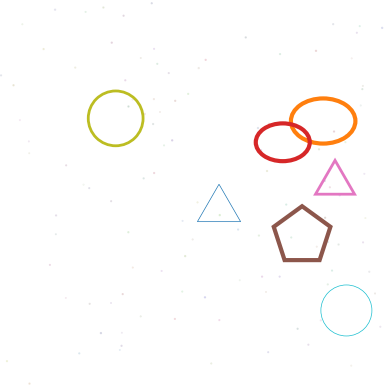[{"shape": "triangle", "thickness": 0.5, "radius": 0.32, "center": [0.569, 0.457]}, {"shape": "oval", "thickness": 3, "radius": 0.42, "center": [0.839, 0.686]}, {"shape": "oval", "thickness": 3, "radius": 0.35, "center": [0.734, 0.63]}, {"shape": "pentagon", "thickness": 3, "radius": 0.39, "center": [0.785, 0.387]}, {"shape": "triangle", "thickness": 2, "radius": 0.29, "center": [0.87, 0.525]}, {"shape": "circle", "thickness": 2, "radius": 0.36, "center": [0.3, 0.693]}, {"shape": "circle", "thickness": 0.5, "radius": 0.33, "center": [0.9, 0.194]}]